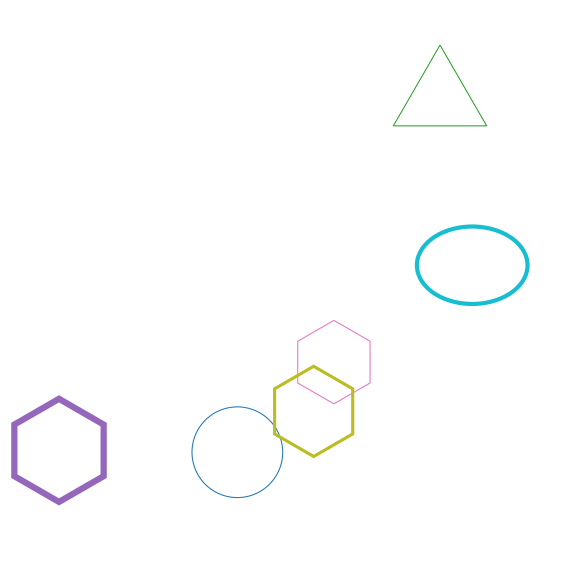[{"shape": "circle", "thickness": 0.5, "radius": 0.39, "center": [0.411, 0.216]}, {"shape": "triangle", "thickness": 0.5, "radius": 0.47, "center": [0.762, 0.828]}, {"shape": "hexagon", "thickness": 3, "radius": 0.45, "center": [0.102, 0.219]}, {"shape": "hexagon", "thickness": 0.5, "radius": 0.36, "center": [0.578, 0.372]}, {"shape": "hexagon", "thickness": 1.5, "radius": 0.39, "center": [0.543, 0.287]}, {"shape": "oval", "thickness": 2, "radius": 0.48, "center": [0.818, 0.54]}]